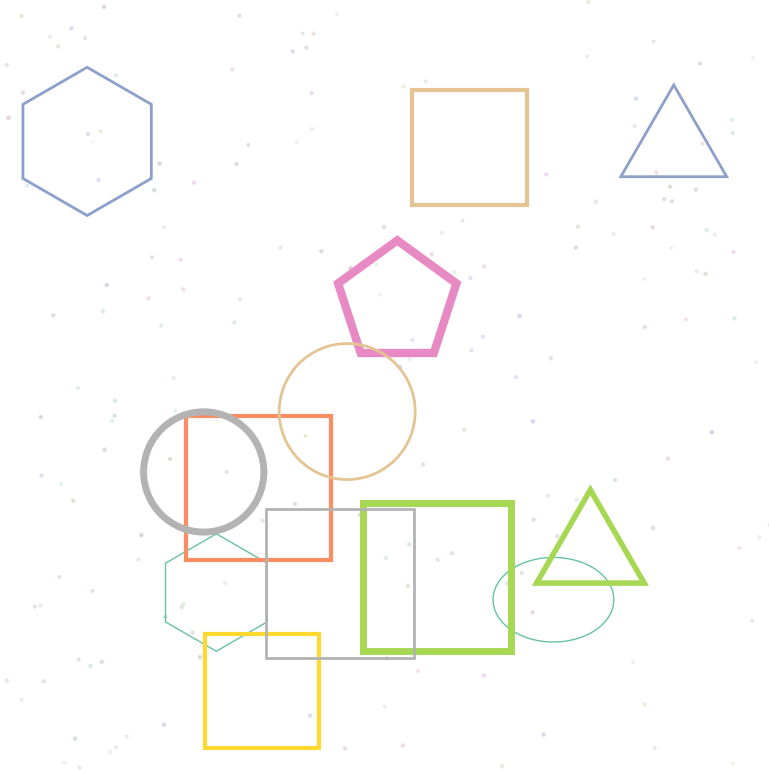[{"shape": "hexagon", "thickness": 0.5, "radius": 0.38, "center": [0.281, 0.231]}, {"shape": "oval", "thickness": 0.5, "radius": 0.39, "center": [0.719, 0.221]}, {"shape": "square", "thickness": 1.5, "radius": 0.47, "center": [0.336, 0.366]}, {"shape": "hexagon", "thickness": 1, "radius": 0.48, "center": [0.113, 0.816]}, {"shape": "triangle", "thickness": 1, "radius": 0.4, "center": [0.875, 0.81]}, {"shape": "pentagon", "thickness": 3, "radius": 0.4, "center": [0.516, 0.607]}, {"shape": "square", "thickness": 2.5, "radius": 0.48, "center": [0.568, 0.25]}, {"shape": "triangle", "thickness": 2, "radius": 0.4, "center": [0.767, 0.283]}, {"shape": "square", "thickness": 1.5, "radius": 0.37, "center": [0.34, 0.103]}, {"shape": "square", "thickness": 1.5, "radius": 0.38, "center": [0.61, 0.808]}, {"shape": "circle", "thickness": 1, "radius": 0.44, "center": [0.451, 0.466]}, {"shape": "circle", "thickness": 2.5, "radius": 0.39, "center": [0.265, 0.387]}, {"shape": "square", "thickness": 1, "radius": 0.48, "center": [0.442, 0.242]}]